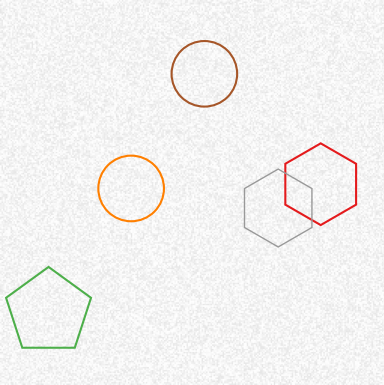[{"shape": "hexagon", "thickness": 1.5, "radius": 0.53, "center": [0.833, 0.522]}, {"shape": "pentagon", "thickness": 1.5, "radius": 0.58, "center": [0.126, 0.191]}, {"shape": "circle", "thickness": 1.5, "radius": 0.43, "center": [0.341, 0.511]}, {"shape": "circle", "thickness": 1.5, "radius": 0.43, "center": [0.531, 0.808]}, {"shape": "hexagon", "thickness": 1, "radius": 0.51, "center": [0.723, 0.46]}]